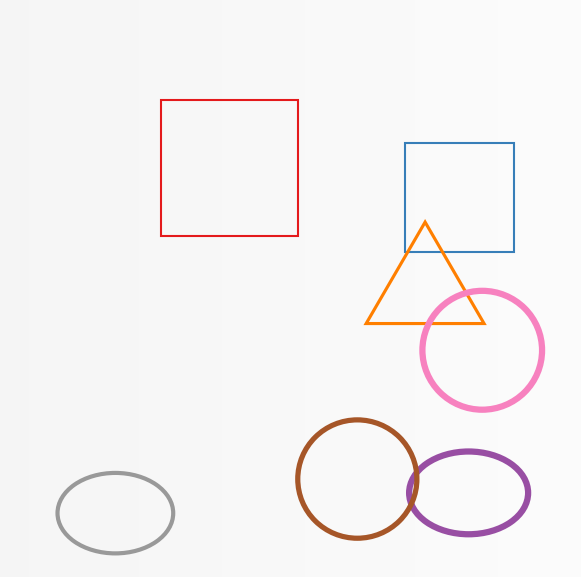[{"shape": "square", "thickness": 1, "radius": 0.59, "center": [0.394, 0.708]}, {"shape": "square", "thickness": 1, "radius": 0.47, "center": [0.791, 0.657]}, {"shape": "oval", "thickness": 3, "radius": 0.51, "center": [0.806, 0.146]}, {"shape": "triangle", "thickness": 1.5, "radius": 0.59, "center": [0.731, 0.497]}, {"shape": "circle", "thickness": 2.5, "radius": 0.51, "center": [0.615, 0.17]}, {"shape": "circle", "thickness": 3, "radius": 0.51, "center": [0.83, 0.393]}, {"shape": "oval", "thickness": 2, "radius": 0.5, "center": [0.198, 0.111]}]